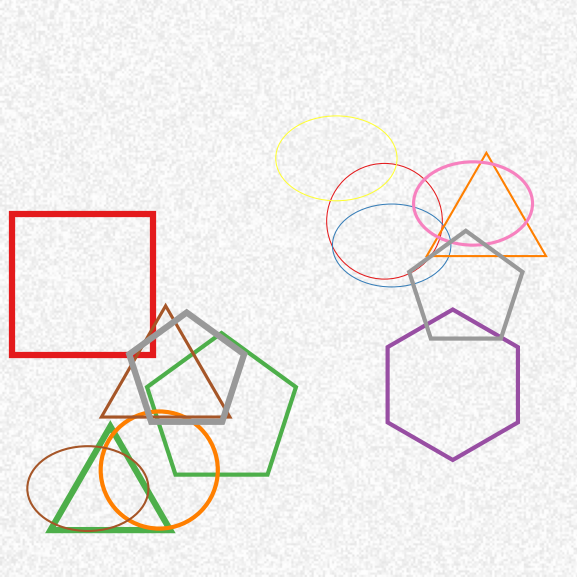[{"shape": "circle", "thickness": 0.5, "radius": 0.5, "center": [0.666, 0.616]}, {"shape": "square", "thickness": 3, "radius": 0.61, "center": [0.142, 0.506]}, {"shape": "oval", "thickness": 0.5, "radius": 0.51, "center": [0.678, 0.574]}, {"shape": "pentagon", "thickness": 2, "radius": 0.68, "center": [0.384, 0.287]}, {"shape": "triangle", "thickness": 3, "radius": 0.6, "center": [0.191, 0.141]}, {"shape": "hexagon", "thickness": 2, "radius": 0.65, "center": [0.784, 0.333]}, {"shape": "triangle", "thickness": 1, "radius": 0.6, "center": [0.842, 0.615]}, {"shape": "circle", "thickness": 2, "radius": 0.51, "center": [0.276, 0.185]}, {"shape": "oval", "thickness": 0.5, "radius": 0.52, "center": [0.582, 0.725]}, {"shape": "oval", "thickness": 1, "radius": 0.52, "center": [0.152, 0.153]}, {"shape": "triangle", "thickness": 1.5, "radius": 0.64, "center": [0.287, 0.341]}, {"shape": "oval", "thickness": 1.5, "radius": 0.52, "center": [0.819, 0.647]}, {"shape": "pentagon", "thickness": 2, "radius": 0.52, "center": [0.807, 0.496]}, {"shape": "pentagon", "thickness": 3, "radius": 0.52, "center": [0.323, 0.353]}]